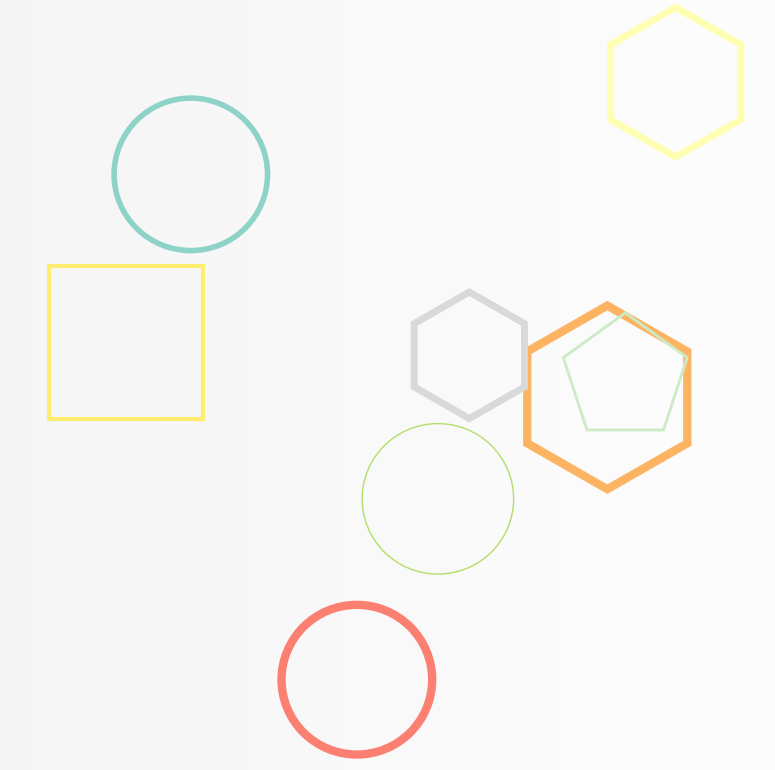[{"shape": "circle", "thickness": 2, "radius": 0.5, "center": [0.246, 0.774]}, {"shape": "hexagon", "thickness": 2.5, "radius": 0.49, "center": [0.872, 0.893]}, {"shape": "circle", "thickness": 3, "radius": 0.49, "center": [0.46, 0.117]}, {"shape": "hexagon", "thickness": 3, "radius": 0.6, "center": [0.784, 0.484]}, {"shape": "circle", "thickness": 0.5, "radius": 0.49, "center": [0.565, 0.352]}, {"shape": "hexagon", "thickness": 2.5, "radius": 0.41, "center": [0.606, 0.539]}, {"shape": "pentagon", "thickness": 1, "radius": 0.42, "center": [0.807, 0.51]}, {"shape": "square", "thickness": 1.5, "radius": 0.5, "center": [0.163, 0.555]}]